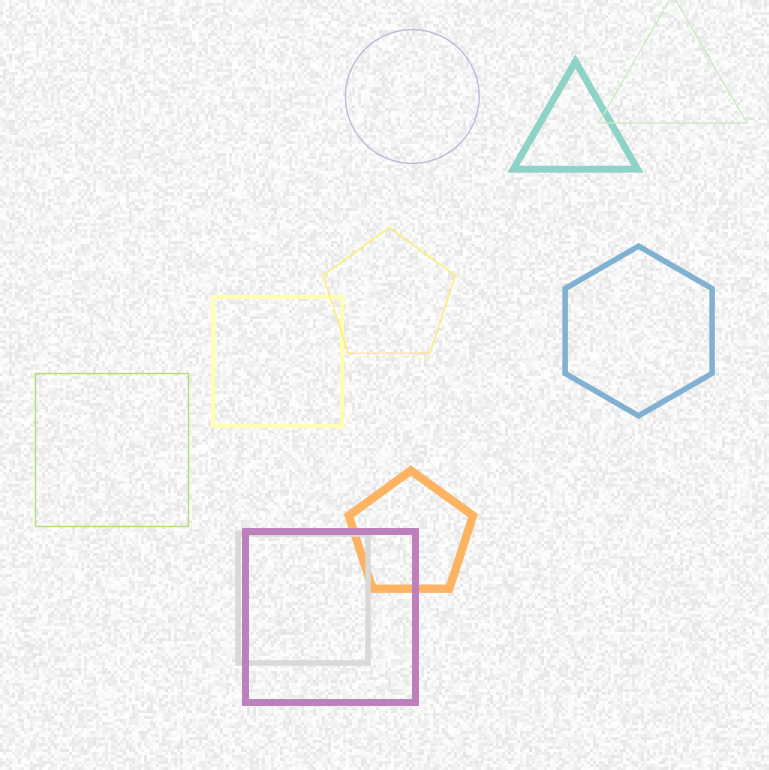[{"shape": "triangle", "thickness": 2.5, "radius": 0.47, "center": [0.747, 0.827]}, {"shape": "square", "thickness": 1.5, "radius": 0.42, "center": [0.361, 0.53]}, {"shape": "circle", "thickness": 0.5, "radius": 0.43, "center": [0.535, 0.875]}, {"shape": "hexagon", "thickness": 2, "radius": 0.55, "center": [0.829, 0.57]}, {"shape": "pentagon", "thickness": 3, "radius": 0.42, "center": [0.534, 0.304]}, {"shape": "square", "thickness": 0.5, "radius": 0.5, "center": [0.144, 0.417]}, {"shape": "square", "thickness": 2, "radius": 0.42, "center": [0.394, 0.223]}, {"shape": "square", "thickness": 2.5, "radius": 0.55, "center": [0.429, 0.2]}, {"shape": "triangle", "thickness": 0.5, "radius": 0.56, "center": [0.874, 0.896]}, {"shape": "pentagon", "thickness": 0.5, "radius": 0.45, "center": [0.505, 0.614]}]